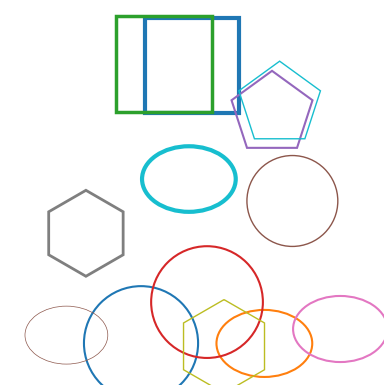[{"shape": "square", "thickness": 3, "radius": 0.61, "center": [0.499, 0.83]}, {"shape": "circle", "thickness": 1.5, "radius": 0.74, "center": [0.366, 0.109]}, {"shape": "oval", "thickness": 1.5, "radius": 0.62, "center": [0.687, 0.108]}, {"shape": "square", "thickness": 2.5, "radius": 0.63, "center": [0.425, 0.834]}, {"shape": "circle", "thickness": 1.5, "radius": 0.73, "center": [0.538, 0.215]}, {"shape": "pentagon", "thickness": 1.5, "radius": 0.55, "center": [0.707, 0.705]}, {"shape": "oval", "thickness": 0.5, "radius": 0.54, "center": [0.172, 0.13]}, {"shape": "circle", "thickness": 1, "radius": 0.59, "center": [0.759, 0.478]}, {"shape": "oval", "thickness": 1.5, "radius": 0.61, "center": [0.884, 0.145]}, {"shape": "hexagon", "thickness": 2, "radius": 0.56, "center": [0.223, 0.394]}, {"shape": "hexagon", "thickness": 1, "radius": 0.61, "center": [0.582, 0.1]}, {"shape": "oval", "thickness": 3, "radius": 0.61, "center": [0.491, 0.535]}, {"shape": "pentagon", "thickness": 1, "radius": 0.56, "center": [0.726, 0.73]}]